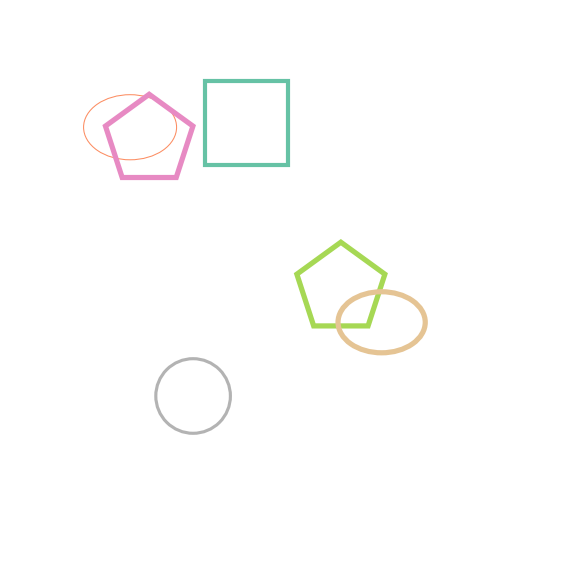[{"shape": "square", "thickness": 2, "radius": 0.36, "center": [0.427, 0.786]}, {"shape": "oval", "thickness": 0.5, "radius": 0.4, "center": [0.225, 0.779]}, {"shape": "pentagon", "thickness": 2.5, "radius": 0.4, "center": [0.258, 0.756]}, {"shape": "pentagon", "thickness": 2.5, "radius": 0.4, "center": [0.59, 0.5]}, {"shape": "oval", "thickness": 2.5, "radius": 0.38, "center": [0.661, 0.441]}, {"shape": "circle", "thickness": 1.5, "radius": 0.32, "center": [0.334, 0.313]}]